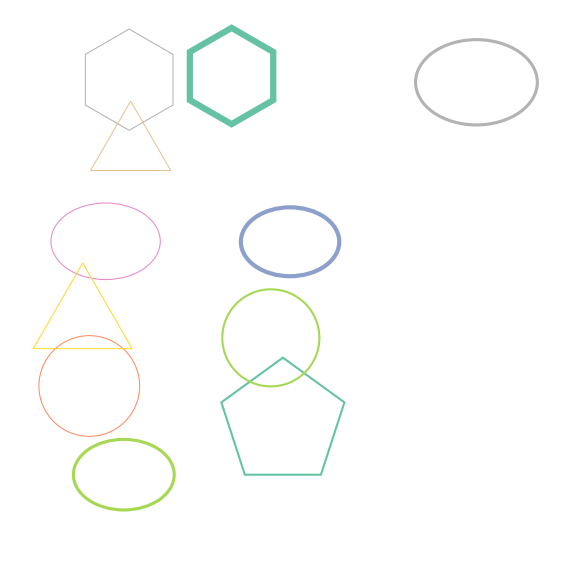[{"shape": "pentagon", "thickness": 1, "radius": 0.56, "center": [0.49, 0.268]}, {"shape": "hexagon", "thickness": 3, "radius": 0.42, "center": [0.401, 0.868]}, {"shape": "circle", "thickness": 0.5, "radius": 0.44, "center": [0.155, 0.331]}, {"shape": "oval", "thickness": 2, "radius": 0.43, "center": [0.502, 0.581]}, {"shape": "oval", "thickness": 0.5, "radius": 0.47, "center": [0.183, 0.581]}, {"shape": "circle", "thickness": 1, "radius": 0.42, "center": [0.469, 0.414]}, {"shape": "oval", "thickness": 1.5, "radius": 0.44, "center": [0.214, 0.177]}, {"shape": "triangle", "thickness": 0.5, "radius": 0.49, "center": [0.143, 0.445]}, {"shape": "triangle", "thickness": 0.5, "radius": 0.4, "center": [0.226, 0.744]}, {"shape": "hexagon", "thickness": 0.5, "radius": 0.44, "center": [0.224, 0.861]}, {"shape": "oval", "thickness": 1.5, "radius": 0.53, "center": [0.825, 0.857]}]